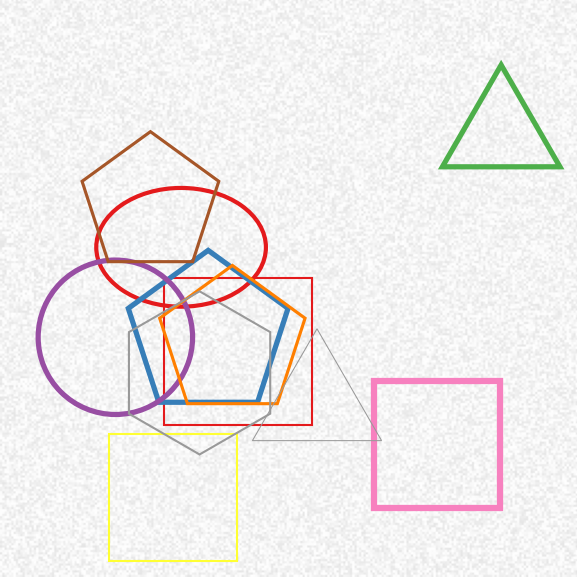[{"shape": "oval", "thickness": 2, "radius": 0.73, "center": [0.314, 0.571]}, {"shape": "square", "thickness": 1, "radius": 0.64, "center": [0.412, 0.391]}, {"shape": "pentagon", "thickness": 2.5, "radius": 0.73, "center": [0.36, 0.42]}, {"shape": "triangle", "thickness": 2.5, "radius": 0.59, "center": [0.868, 0.769]}, {"shape": "circle", "thickness": 2.5, "radius": 0.67, "center": [0.2, 0.415]}, {"shape": "pentagon", "thickness": 1.5, "radius": 0.66, "center": [0.402, 0.407]}, {"shape": "square", "thickness": 1, "radius": 0.55, "center": [0.299, 0.138]}, {"shape": "pentagon", "thickness": 1.5, "radius": 0.62, "center": [0.26, 0.647]}, {"shape": "square", "thickness": 3, "radius": 0.55, "center": [0.756, 0.229]}, {"shape": "hexagon", "thickness": 1, "radius": 0.71, "center": [0.346, 0.353]}, {"shape": "triangle", "thickness": 0.5, "radius": 0.65, "center": [0.549, 0.301]}]